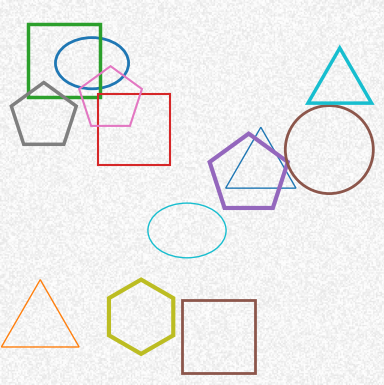[{"shape": "oval", "thickness": 2, "radius": 0.47, "center": [0.239, 0.836]}, {"shape": "triangle", "thickness": 1, "radius": 0.53, "center": [0.677, 0.564]}, {"shape": "triangle", "thickness": 1, "radius": 0.58, "center": [0.105, 0.157]}, {"shape": "square", "thickness": 2.5, "radius": 0.47, "center": [0.166, 0.843]}, {"shape": "square", "thickness": 1.5, "radius": 0.47, "center": [0.348, 0.664]}, {"shape": "pentagon", "thickness": 3, "radius": 0.53, "center": [0.646, 0.546]}, {"shape": "square", "thickness": 2, "radius": 0.47, "center": [0.569, 0.126]}, {"shape": "circle", "thickness": 2, "radius": 0.57, "center": [0.855, 0.611]}, {"shape": "pentagon", "thickness": 1.5, "radius": 0.43, "center": [0.287, 0.742]}, {"shape": "pentagon", "thickness": 2.5, "radius": 0.44, "center": [0.114, 0.697]}, {"shape": "hexagon", "thickness": 3, "radius": 0.48, "center": [0.367, 0.177]}, {"shape": "oval", "thickness": 1, "radius": 0.51, "center": [0.486, 0.401]}, {"shape": "triangle", "thickness": 2.5, "radius": 0.48, "center": [0.883, 0.78]}]